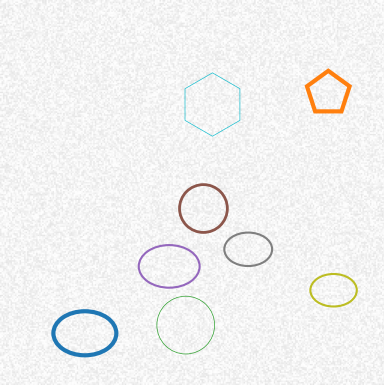[{"shape": "oval", "thickness": 3, "radius": 0.41, "center": [0.22, 0.134]}, {"shape": "pentagon", "thickness": 3, "radius": 0.29, "center": [0.853, 0.758]}, {"shape": "circle", "thickness": 0.5, "radius": 0.38, "center": [0.482, 0.156]}, {"shape": "oval", "thickness": 1.5, "radius": 0.4, "center": [0.439, 0.308]}, {"shape": "circle", "thickness": 2, "radius": 0.31, "center": [0.528, 0.458]}, {"shape": "oval", "thickness": 1.5, "radius": 0.31, "center": [0.645, 0.352]}, {"shape": "oval", "thickness": 1.5, "radius": 0.3, "center": [0.866, 0.246]}, {"shape": "hexagon", "thickness": 0.5, "radius": 0.41, "center": [0.552, 0.728]}]